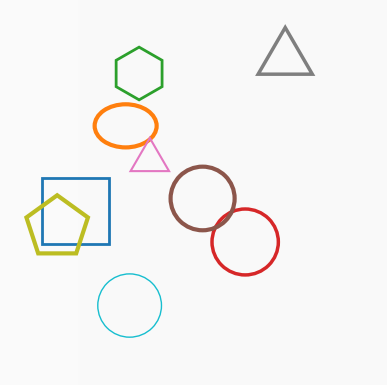[{"shape": "square", "thickness": 2, "radius": 0.43, "center": [0.195, 0.451]}, {"shape": "oval", "thickness": 3, "radius": 0.4, "center": [0.324, 0.673]}, {"shape": "hexagon", "thickness": 2, "radius": 0.34, "center": [0.359, 0.809]}, {"shape": "circle", "thickness": 2.5, "radius": 0.43, "center": [0.633, 0.372]}, {"shape": "circle", "thickness": 3, "radius": 0.41, "center": [0.523, 0.484]}, {"shape": "triangle", "thickness": 1.5, "radius": 0.29, "center": [0.387, 0.584]}, {"shape": "triangle", "thickness": 2.5, "radius": 0.4, "center": [0.736, 0.848]}, {"shape": "pentagon", "thickness": 3, "radius": 0.42, "center": [0.148, 0.409]}, {"shape": "circle", "thickness": 1, "radius": 0.41, "center": [0.335, 0.206]}]